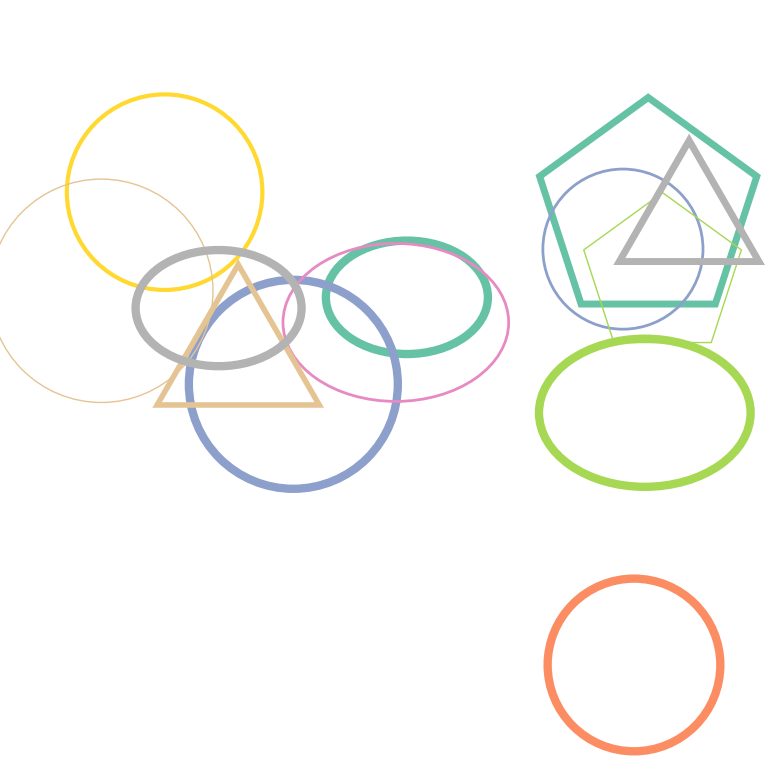[{"shape": "oval", "thickness": 3, "radius": 0.53, "center": [0.528, 0.614]}, {"shape": "pentagon", "thickness": 2.5, "radius": 0.74, "center": [0.842, 0.725]}, {"shape": "circle", "thickness": 3, "radius": 0.56, "center": [0.823, 0.136]}, {"shape": "circle", "thickness": 3, "radius": 0.68, "center": [0.381, 0.501]}, {"shape": "circle", "thickness": 1, "radius": 0.52, "center": [0.809, 0.676]}, {"shape": "oval", "thickness": 1, "radius": 0.73, "center": [0.514, 0.581]}, {"shape": "oval", "thickness": 3, "radius": 0.69, "center": [0.837, 0.464]}, {"shape": "pentagon", "thickness": 0.5, "radius": 0.54, "center": [0.86, 0.642]}, {"shape": "circle", "thickness": 1.5, "radius": 0.63, "center": [0.214, 0.75]}, {"shape": "triangle", "thickness": 2, "radius": 0.61, "center": [0.309, 0.535]}, {"shape": "circle", "thickness": 0.5, "radius": 0.73, "center": [0.132, 0.622]}, {"shape": "triangle", "thickness": 2.5, "radius": 0.52, "center": [0.895, 0.713]}, {"shape": "oval", "thickness": 3, "radius": 0.54, "center": [0.284, 0.6]}]